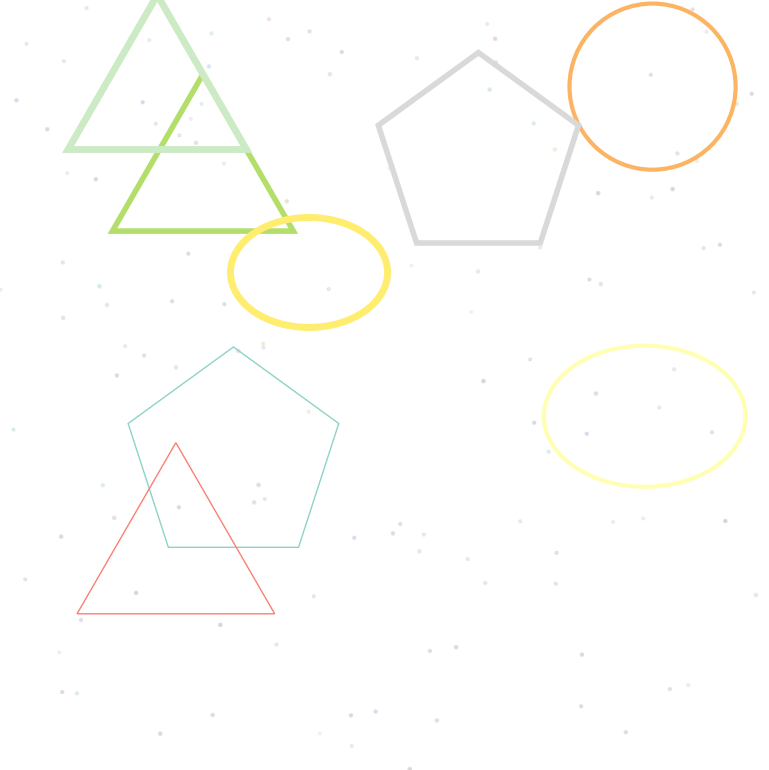[{"shape": "pentagon", "thickness": 0.5, "radius": 0.72, "center": [0.303, 0.406]}, {"shape": "oval", "thickness": 1.5, "radius": 0.65, "center": [0.837, 0.459]}, {"shape": "triangle", "thickness": 0.5, "radius": 0.74, "center": [0.228, 0.277]}, {"shape": "circle", "thickness": 1.5, "radius": 0.54, "center": [0.847, 0.887]}, {"shape": "triangle", "thickness": 2, "radius": 0.68, "center": [0.263, 0.768]}, {"shape": "pentagon", "thickness": 2, "radius": 0.68, "center": [0.621, 0.795]}, {"shape": "triangle", "thickness": 2.5, "radius": 0.67, "center": [0.204, 0.873]}, {"shape": "oval", "thickness": 2.5, "radius": 0.51, "center": [0.401, 0.646]}]